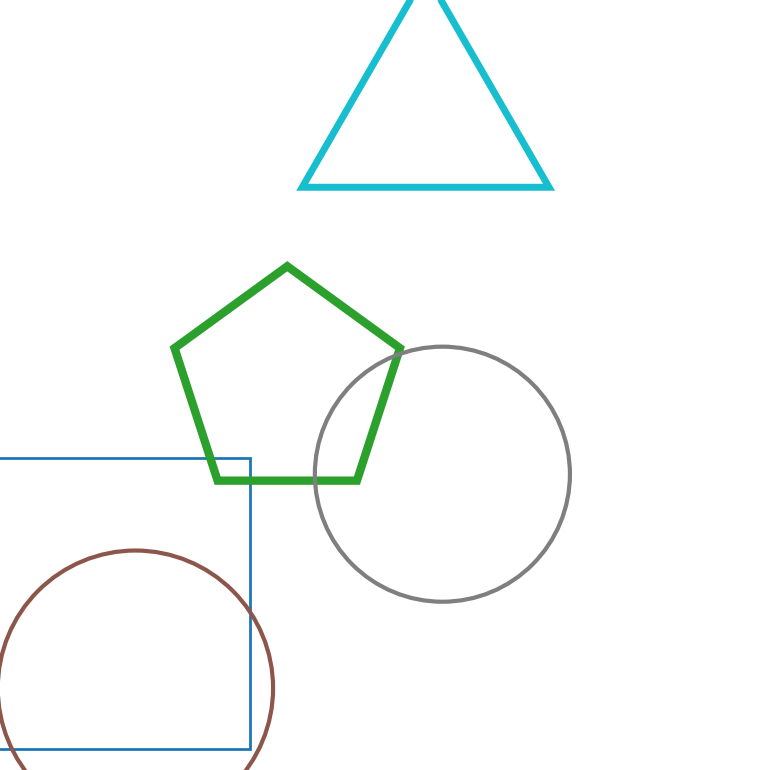[{"shape": "square", "thickness": 1, "radius": 0.95, "center": [0.136, 0.217]}, {"shape": "pentagon", "thickness": 3, "radius": 0.77, "center": [0.373, 0.5]}, {"shape": "circle", "thickness": 1.5, "radius": 0.89, "center": [0.176, 0.106]}, {"shape": "circle", "thickness": 1.5, "radius": 0.83, "center": [0.575, 0.384]}, {"shape": "triangle", "thickness": 2.5, "radius": 0.93, "center": [0.553, 0.849]}]